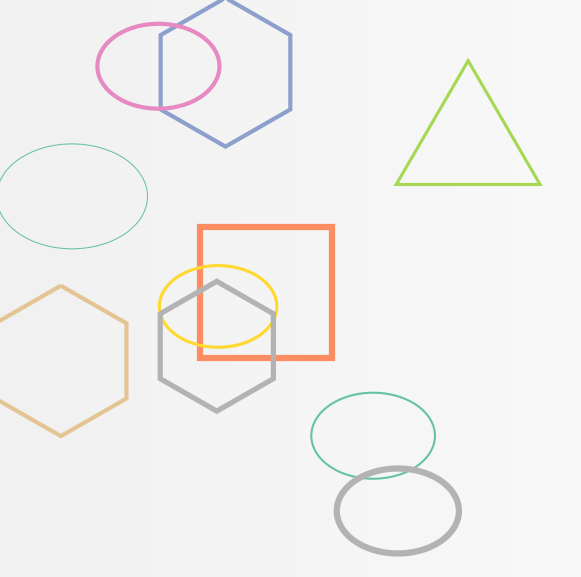[{"shape": "oval", "thickness": 1, "radius": 0.53, "center": [0.642, 0.245]}, {"shape": "oval", "thickness": 0.5, "radius": 0.65, "center": [0.124, 0.659]}, {"shape": "square", "thickness": 3, "radius": 0.57, "center": [0.458, 0.492]}, {"shape": "hexagon", "thickness": 2, "radius": 0.64, "center": [0.388, 0.874]}, {"shape": "oval", "thickness": 2, "radius": 0.52, "center": [0.273, 0.884]}, {"shape": "triangle", "thickness": 1.5, "radius": 0.71, "center": [0.805, 0.751]}, {"shape": "oval", "thickness": 1.5, "radius": 0.51, "center": [0.375, 0.469]}, {"shape": "hexagon", "thickness": 2, "radius": 0.65, "center": [0.105, 0.374]}, {"shape": "hexagon", "thickness": 2.5, "radius": 0.56, "center": [0.373, 0.4]}, {"shape": "oval", "thickness": 3, "radius": 0.53, "center": [0.684, 0.114]}]